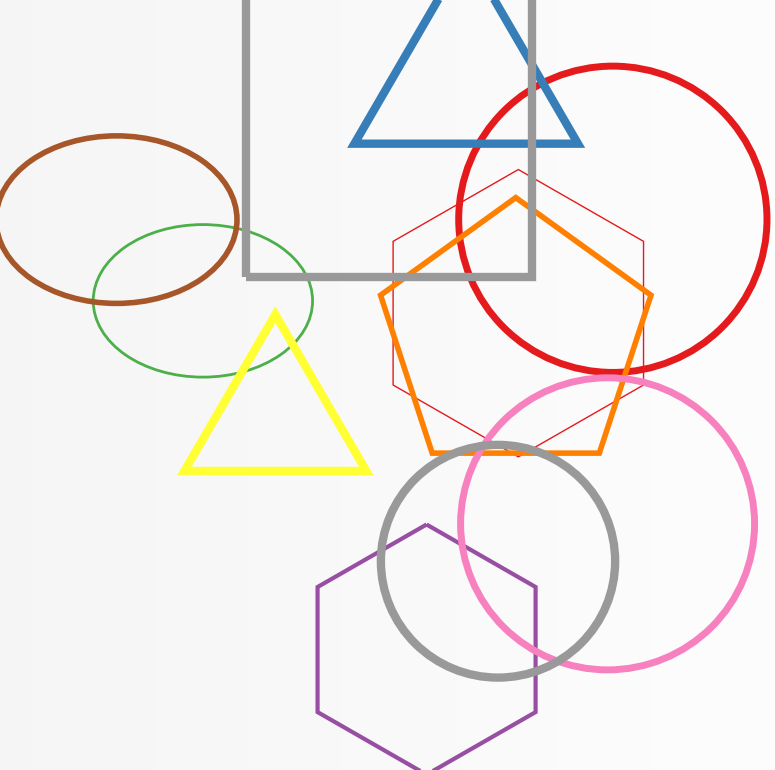[{"shape": "hexagon", "thickness": 0.5, "radius": 0.93, "center": [0.669, 0.593]}, {"shape": "circle", "thickness": 2.5, "radius": 0.99, "center": [0.791, 0.715]}, {"shape": "triangle", "thickness": 3, "radius": 0.83, "center": [0.602, 0.897]}, {"shape": "oval", "thickness": 1, "radius": 0.71, "center": [0.262, 0.609]}, {"shape": "hexagon", "thickness": 1.5, "radius": 0.81, "center": [0.55, 0.156]}, {"shape": "pentagon", "thickness": 2, "radius": 0.92, "center": [0.666, 0.56]}, {"shape": "triangle", "thickness": 3, "radius": 0.68, "center": [0.355, 0.456]}, {"shape": "oval", "thickness": 2, "radius": 0.78, "center": [0.15, 0.715]}, {"shape": "circle", "thickness": 2.5, "radius": 0.95, "center": [0.784, 0.32]}, {"shape": "circle", "thickness": 3, "radius": 0.76, "center": [0.643, 0.271]}, {"shape": "square", "thickness": 3, "radius": 0.92, "center": [0.502, 0.825]}]